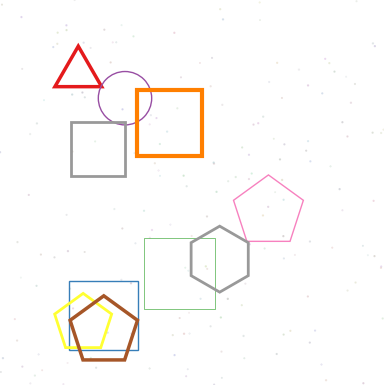[{"shape": "triangle", "thickness": 2.5, "radius": 0.35, "center": [0.203, 0.81]}, {"shape": "square", "thickness": 1, "radius": 0.45, "center": [0.268, 0.181]}, {"shape": "square", "thickness": 0.5, "radius": 0.46, "center": [0.467, 0.289]}, {"shape": "circle", "thickness": 1, "radius": 0.35, "center": [0.325, 0.745]}, {"shape": "square", "thickness": 3, "radius": 0.43, "center": [0.44, 0.68]}, {"shape": "pentagon", "thickness": 2, "radius": 0.39, "center": [0.216, 0.16]}, {"shape": "pentagon", "thickness": 2.5, "radius": 0.46, "center": [0.27, 0.14]}, {"shape": "pentagon", "thickness": 1, "radius": 0.48, "center": [0.697, 0.45]}, {"shape": "square", "thickness": 2, "radius": 0.35, "center": [0.254, 0.614]}, {"shape": "hexagon", "thickness": 2, "radius": 0.43, "center": [0.571, 0.327]}]